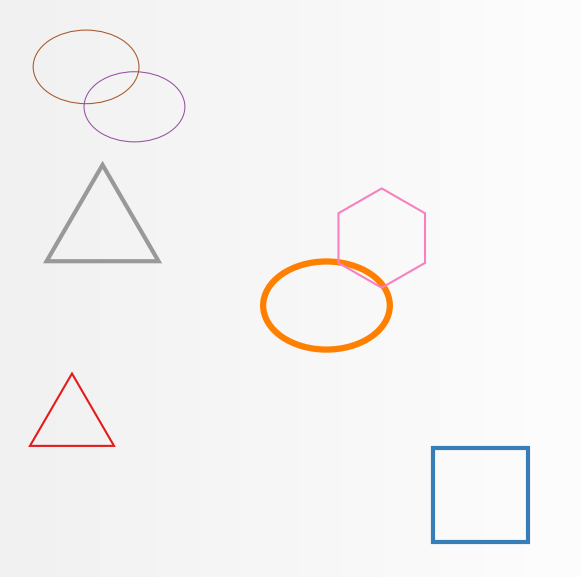[{"shape": "triangle", "thickness": 1, "radius": 0.42, "center": [0.124, 0.269]}, {"shape": "square", "thickness": 2, "radius": 0.41, "center": [0.827, 0.142]}, {"shape": "oval", "thickness": 0.5, "radius": 0.43, "center": [0.231, 0.814]}, {"shape": "oval", "thickness": 3, "radius": 0.54, "center": [0.562, 0.47]}, {"shape": "oval", "thickness": 0.5, "radius": 0.46, "center": [0.148, 0.883]}, {"shape": "hexagon", "thickness": 1, "radius": 0.43, "center": [0.657, 0.587]}, {"shape": "triangle", "thickness": 2, "radius": 0.56, "center": [0.176, 0.602]}]